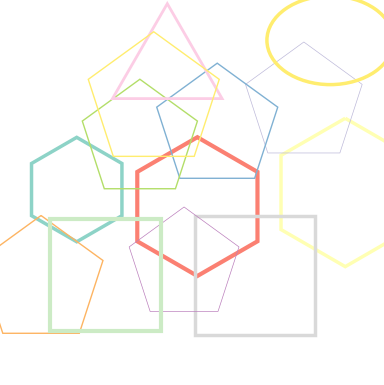[{"shape": "hexagon", "thickness": 2.5, "radius": 0.68, "center": [0.199, 0.508]}, {"shape": "hexagon", "thickness": 2.5, "radius": 0.96, "center": [0.897, 0.5]}, {"shape": "pentagon", "thickness": 0.5, "radius": 0.8, "center": [0.789, 0.732]}, {"shape": "hexagon", "thickness": 3, "radius": 0.9, "center": [0.513, 0.463]}, {"shape": "pentagon", "thickness": 1, "radius": 0.83, "center": [0.564, 0.671]}, {"shape": "pentagon", "thickness": 1, "radius": 0.85, "center": [0.107, 0.271]}, {"shape": "pentagon", "thickness": 1, "radius": 0.79, "center": [0.363, 0.637]}, {"shape": "triangle", "thickness": 2, "radius": 0.82, "center": [0.435, 0.826]}, {"shape": "square", "thickness": 2.5, "radius": 0.78, "center": [0.663, 0.284]}, {"shape": "pentagon", "thickness": 0.5, "radius": 0.75, "center": [0.478, 0.312]}, {"shape": "square", "thickness": 3, "radius": 0.73, "center": [0.274, 0.286]}, {"shape": "pentagon", "thickness": 1, "radius": 0.89, "center": [0.399, 0.739]}, {"shape": "oval", "thickness": 2.5, "radius": 0.82, "center": [0.858, 0.895]}]